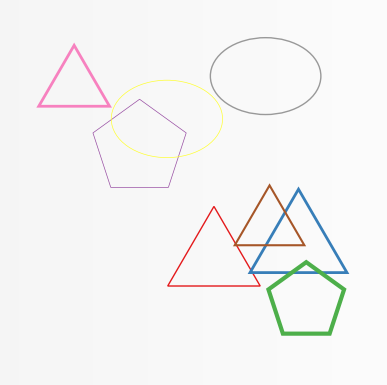[{"shape": "triangle", "thickness": 1, "radius": 0.69, "center": [0.552, 0.326]}, {"shape": "triangle", "thickness": 2, "radius": 0.72, "center": [0.77, 0.364]}, {"shape": "pentagon", "thickness": 3, "radius": 0.51, "center": [0.79, 0.216]}, {"shape": "pentagon", "thickness": 0.5, "radius": 0.63, "center": [0.36, 0.616]}, {"shape": "oval", "thickness": 0.5, "radius": 0.72, "center": [0.431, 0.691]}, {"shape": "triangle", "thickness": 1.5, "radius": 0.52, "center": [0.696, 0.415]}, {"shape": "triangle", "thickness": 2, "radius": 0.53, "center": [0.191, 0.777]}, {"shape": "oval", "thickness": 1, "radius": 0.71, "center": [0.685, 0.802]}]